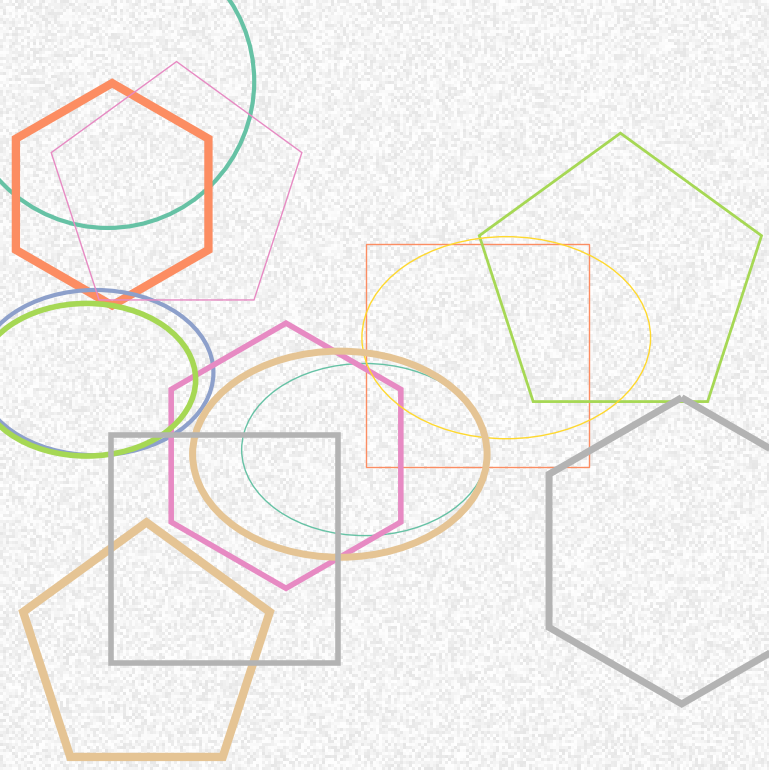[{"shape": "circle", "thickness": 1.5, "radius": 0.95, "center": [0.14, 0.894]}, {"shape": "oval", "thickness": 0.5, "radius": 0.8, "center": [0.474, 0.416]}, {"shape": "square", "thickness": 0.5, "radius": 0.72, "center": [0.62, 0.538]}, {"shape": "hexagon", "thickness": 3, "radius": 0.72, "center": [0.146, 0.748]}, {"shape": "oval", "thickness": 1.5, "radius": 0.77, "center": [0.124, 0.516]}, {"shape": "pentagon", "thickness": 0.5, "radius": 0.86, "center": [0.229, 0.749]}, {"shape": "hexagon", "thickness": 2, "radius": 0.86, "center": [0.371, 0.408]}, {"shape": "pentagon", "thickness": 1, "radius": 0.96, "center": [0.806, 0.634]}, {"shape": "oval", "thickness": 2, "radius": 0.71, "center": [0.113, 0.507]}, {"shape": "oval", "thickness": 0.5, "radius": 0.94, "center": [0.657, 0.561]}, {"shape": "pentagon", "thickness": 3, "radius": 0.84, "center": [0.19, 0.153]}, {"shape": "oval", "thickness": 2.5, "radius": 0.96, "center": [0.441, 0.41]}, {"shape": "square", "thickness": 2, "radius": 0.74, "center": [0.292, 0.287]}, {"shape": "hexagon", "thickness": 2.5, "radius": 0.99, "center": [0.885, 0.285]}]